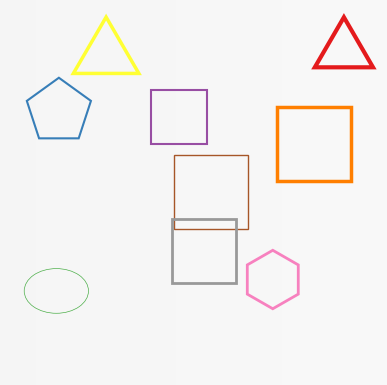[{"shape": "triangle", "thickness": 3, "radius": 0.43, "center": [0.887, 0.869]}, {"shape": "pentagon", "thickness": 1.5, "radius": 0.43, "center": [0.152, 0.711]}, {"shape": "oval", "thickness": 0.5, "radius": 0.41, "center": [0.145, 0.244]}, {"shape": "square", "thickness": 1.5, "radius": 0.36, "center": [0.462, 0.696]}, {"shape": "square", "thickness": 2.5, "radius": 0.48, "center": [0.809, 0.627]}, {"shape": "triangle", "thickness": 2.5, "radius": 0.49, "center": [0.274, 0.858]}, {"shape": "square", "thickness": 1, "radius": 0.48, "center": [0.544, 0.501]}, {"shape": "hexagon", "thickness": 2, "radius": 0.38, "center": [0.704, 0.274]}, {"shape": "square", "thickness": 2, "radius": 0.41, "center": [0.527, 0.348]}]